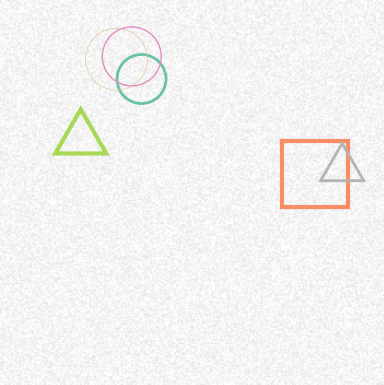[{"shape": "circle", "thickness": 2, "radius": 0.32, "center": [0.368, 0.795]}, {"shape": "square", "thickness": 3, "radius": 0.43, "center": [0.818, 0.547]}, {"shape": "circle", "thickness": 1, "radius": 0.38, "center": [0.342, 0.853]}, {"shape": "triangle", "thickness": 3, "radius": 0.38, "center": [0.21, 0.64]}, {"shape": "circle", "thickness": 0.5, "radius": 0.4, "center": [0.302, 0.846]}, {"shape": "triangle", "thickness": 2, "radius": 0.32, "center": [0.889, 0.563]}]